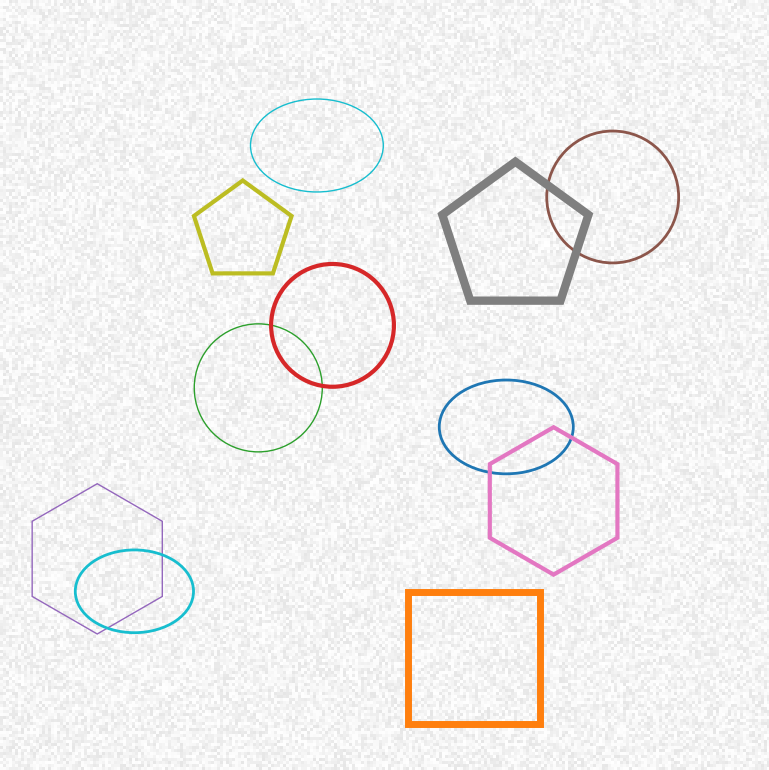[{"shape": "oval", "thickness": 1, "radius": 0.44, "center": [0.657, 0.446]}, {"shape": "square", "thickness": 2.5, "radius": 0.43, "center": [0.616, 0.145]}, {"shape": "circle", "thickness": 0.5, "radius": 0.42, "center": [0.335, 0.496]}, {"shape": "circle", "thickness": 1.5, "radius": 0.4, "center": [0.432, 0.577]}, {"shape": "hexagon", "thickness": 0.5, "radius": 0.49, "center": [0.126, 0.274]}, {"shape": "circle", "thickness": 1, "radius": 0.43, "center": [0.796, 0.744]}, {"shape": "hexagon", "thickness": 1.5, "radius": 0.48, "center": [0.719, 0.349]}, {"shape": "pentagon", "thickness": 3, "radius": 0.5, "center": [0.669, 0.69]}, {"shape": "pentagon", "thickness": 1.5, "radius": 0.33, "center": [0.315, 0.699]}, {"shape": "oval", "thickness": 1, "radius": 0.38, "center": [0.175, 0.232]}, {"shape": "oval", "thickness": 0.5, "radius": 0.43, "center": [0.412, 0.811]}]